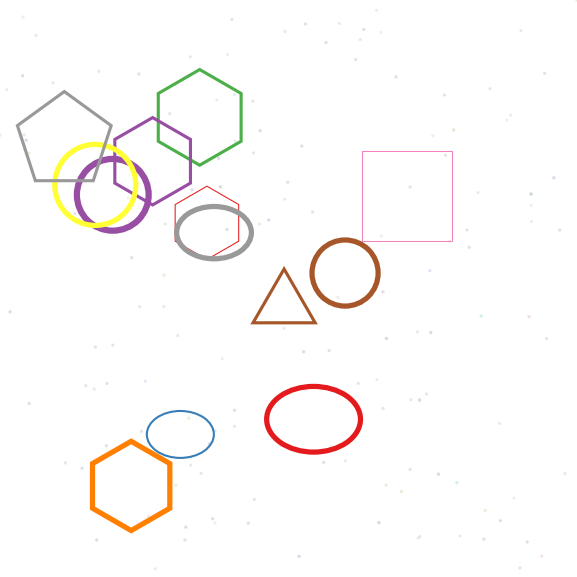[{"shape": "hexagon", "thickness": 0.5, "radius": 0.32, "center": [0.358, 0.613]}, {"shape": "oval", "thickness": 2.5, "radius": 0.41, "center": [0.543, 0.273]}, {"shape": "oval", "thickness": 1, "radius": 0.29, "center": [0.312, 0.247]}, {"shape": "hexagon", "thickness": 1.5, "radius": 0.41, "center": [0.346, 0.796]}, {"shape": "hexagon", "thickness": 1.5, "radius": 0.38, "center": [0.264, 0.72]}, {"shape": "circle", "thickness": 3, "radius": 0.31, "center": [0.195, 0.662]}, {"shape": "hexagon", "thickness": 2.5, "radius": 0.39, "center": [0.227, 0.158]}, {"shape": "circle", "thickness": 2.5, "radius": 0.35, "center": [0.165, 0.679]}, {"shape": "triangle", "thickness": 1.5, "radius": 0.31, "center": [0.492, 0.471]}, {"shape": "circle", "thickness": 2.5, "radius": 0.29, "center": [0.598, 0.526]}, {"shape": "square", "thickness": 0.5, "radius": 0.39, "center": [0.704, 0.659]}, {"shape": "pentagon", "thickness": 1.5, "radius": 0.43, "center": [0.111, 0.755]}, {"shape": "oval", "thickness": 2.5, "radius": 0.32, "center": [0.371, 0.596]}]